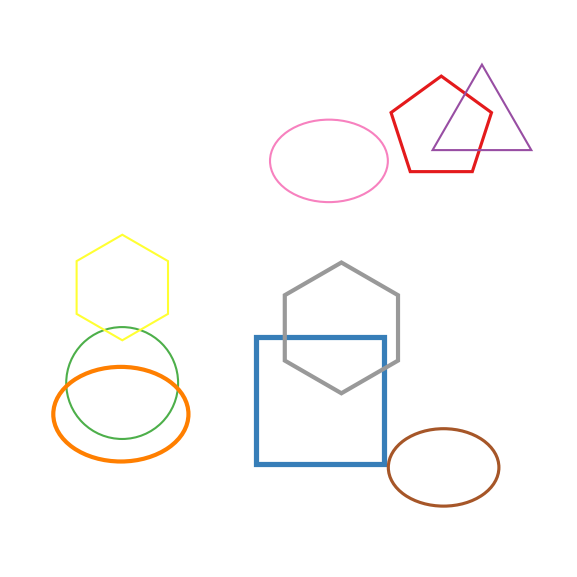[{"shape": "pentagon", "thickness": 1.5, "radius": 0.46, "center": [0.764, 0.776]}, {"shape": "square", "thickness": 2.5, "radius": 0.55, "center": [0.554, 0.306]}, {"shape": "circle", "thickness": 1, "radius": 0.48, "center": [0.212, 0.336]}, {"shape": "triangle", "thickness": 1, "radius": 0.49, "center": [0.835, 0.789]}, {"shape": "oval", "thickness": 2, "radius": 0.59, "center": [0.209, 0.282]}, {"shape": "hexagon", "thickness": 1, "radius": 0.46, "center": [0.212, 0.501]}, {"shape": "oval", "thickness": 1.5, "radius": 0.48, "center": [0.768, 0.19]}, {"shape": "oval", "thickness": 1, "radius": 0.51, "center": [0.57, 0.721]}, {"shape": "hexagon", "thickness": 2, "radius": 0.57, "center": [0.591, 0.431]}]